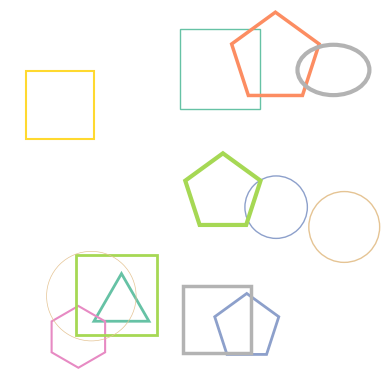[{"shape": "square", "thickness": 1, "radius": 0.52, "center": [0.571, 0.82]}, {"shape": "triangle", "thickness": 2, "radius": 0.41, "center": [0.316, 0.207]}, {"shape": "pentagon", "thickness": 2.5, "radius": 0.6, "center": [0.715, 0.849]}, {"shape": "pentagon", "thickness": 2, "radius": 0.44, "center": [0.641, 0.15]}, {"shape": "circle", "thickness": 1, "radius": 0.41, "center": [0.717, 0.462]}, {"shape": "hexagon", "thickness": 1.5, "radius": 0.4, "center": [0.204, 0.125]}, {"shape": "pentagon", "thickness": 3, "radius": 0.51, "center": [0.579, 0.499]}, {"shape": "square", "thickness": 2, "radius": 0.52, "center": [0.302, 0.233]}, {"shape": "square", "thickness": 1.5, "radius": 0.44, "center": [0.155, 0.727]}, {"shape": "circle", "thickness": 0.5, "radius": 0.58, "center": [0.237, 0.231]}, {"shape": "circle", "thickness": 1, "radius": 0.46, "center": [0.894, 0.41]}, {"shape": "oval", "thickness": 3, "radius": 0.47, "center": [0.866, 0.818]}, {"shape": "square", "thickness": 2.5, "radius": 0.44, "center": [0.563, 0.17]}]